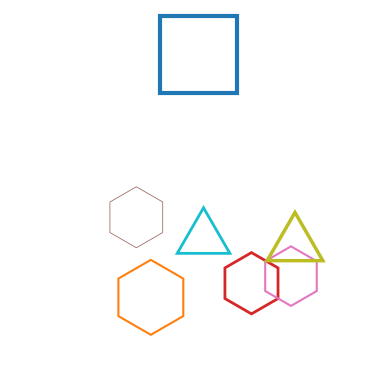[{"shape": "square", "thickness": 3, "radius": 0.5, "center": [0.516, 0.859]}, {"shape": "hexagon", "thickness": 1.5, "radius": 0.49, "center": [0.392, 0.228]}, {"shape": "hexagon", "thickness": 2, "radius": 0.4, "center": [0.653, 0.264]}, {"shape": "hexagon", "thickness": 0.5, "radius": 0.4, "center": [0.354, 0.436]}, {"shape": "hexagon", "thickness": 1.5, "radius": 0.39, "center": [0.756, 0.283]}, {"shape": "triangle", "thickness": 2.5, "radius": 0.42, "center": [0.766, 0.365]}, {"shape": "triangle", "thickness": 2, "radius": 0.39, "center": [0.529, 0.381]}]